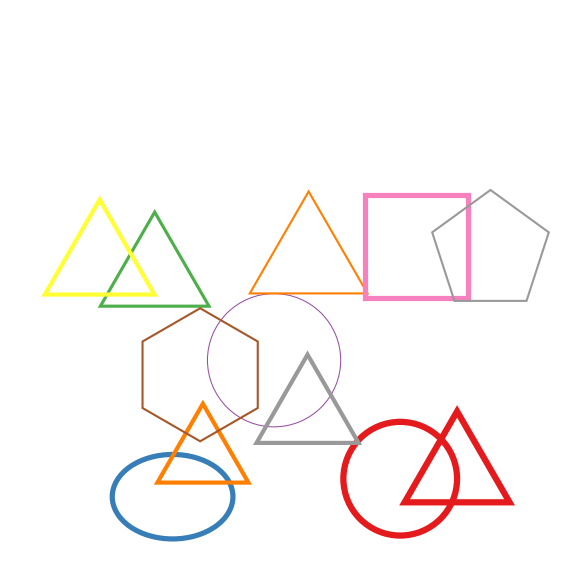[{"shape": "triangle", "thickness": 3, "radius": 0.52, "center": [0.792, 0.182]}, {"shape": "circle", "thickness": 3, "radius": 0.49, "center": [0.693, 0.17]}, {"shape": "oval", "thickness": 2.5, "radius": 0.52, "center": [0.299, 0.139]}, {"shape": "triangle", "thickness": 1.5, "radius": 0.54, "center": [0.268, 0.523]}, {"shape": "circle", "thickness": 0.5, "radius": 0.58, "center": [0.475, 0.375]}, {"shape": "triangle", "thickness": 1, "radius": 0.59, "center": [0.534, 0.55]}, {"shape": "triangle", "thickness": 2, "radius": 0.46, "center": [0.351, 0.209]}, {"shape": "triangle", "thickness": 2, "radius": 0.55, "center": [0.173, 0.544]}, {"shape": "hexagon", "thickness": 1, "radius": 0.58, "center": [0.347, 0.35]}, {"shape": "square", "thickness": 2.5, "radius": 0.45, "center": [0.72, 0.573]}, {"shape": "triangle", "thickness": 2, "radius": 0.51, "center": [0.533, 0.283]}, {"shape": "pentagon", "thickness": 1, "radius": 0.53, "center": [0.849, 0.564]}]